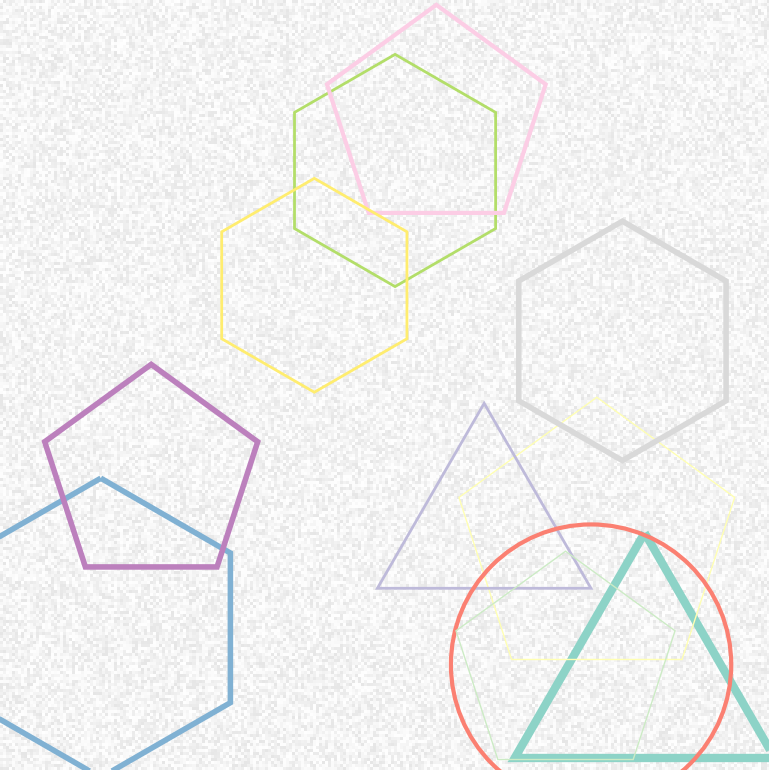[{"shape": "triangle", "thickness": 3, "radius": 0.97, "center": [0.837, 0.113]}, {"shape": "pentagon", "thickness": 0.5, "radius": 0.94, "center": [0.775, 0.296]}, {"shape": "triangle", "thickness": 1, "radius": 0.8, "center": [0.629, 0.316]}, {"shape": "circle", "thickness": 1.5, "radius": 0.91, "center": [0.768, 0.137]}, {"shape": "hexagon", "thickness": 2, "radius": 0.97, "center": [0.131, 0.185]}, {"shape": "hexagon", "thickness": 1, "radius": 0.75, "center": [0.513, 0.779]}, {"shape": "pentagon", "thickness": 1.5, "radius": 0.75, "center": [0.567, 0.844]}, {"shape": "hexagon", "thickness": 2, "radius": 0.78, "center": [0.808, 0.557]}, {"shape": "pentagon", "thickness": 2, "radius": 0.73, "center": [0.196, 0.381]}, {"shape": "pentagon", "thickness": 0.5, "radius": 0.75, "center": [0.734, 0.135]}, {"shape": "hexagon", "thickness": 1, "radius": 0.69, "center": [0.408, 0.63]}]